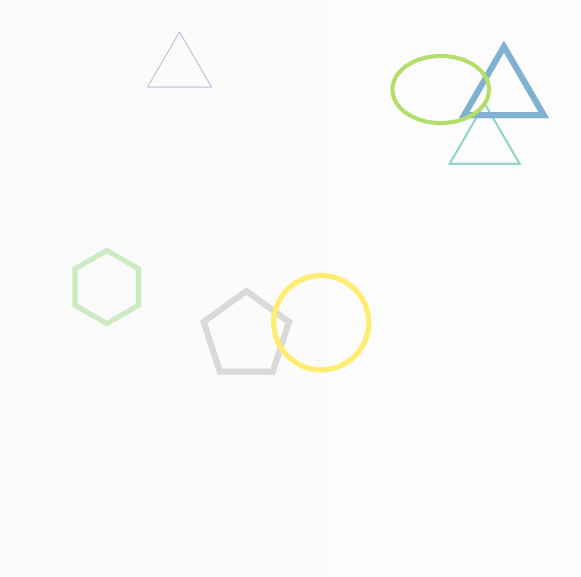[{"shape": "triangle", "thickness": 1, "radius": 0.35, "center": [0.834, 0.75]}, {"shape": "triangle", "thickness": 0.5, "radius": 0.32, "center": [0.309, 0.88]}, {"shape": "triangle", "thickness": 3, "radius": 0.4, "center": [0.867, 0.839]}, {"shape": "oval", "thickness": 2, "radius": 0.42, "center": [0.758, 0.844]}, {"shape": "pentagon", "thickness": 3, "radius": 0.39, "center": [0.424, 0.418]}, {"shape": "hexagon", "thickness": 2.5, "radius": 0.32, "center": [0.184, 0.502]}, {"shape": "circle", "thickness": 2.5, "radius": 0.41, "center": [0.553, 0.44]}]